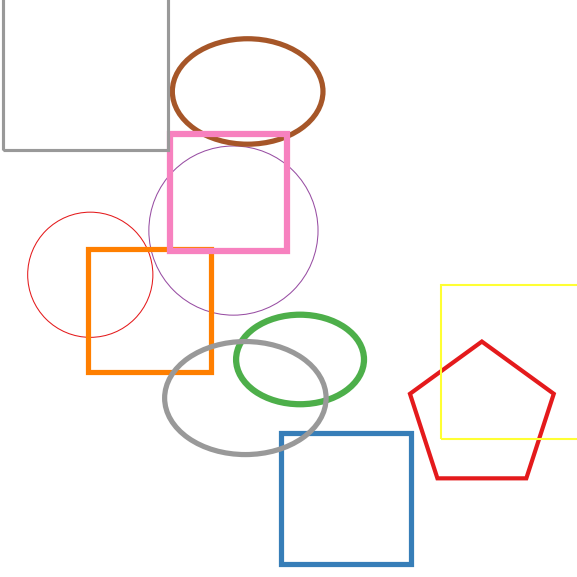[{"shape": "pentagon", "thickness": 2, "radius": 0.65, "center": [0.834, 0.277]}, {"shape": "circle", "thickness": 0.5, "radius": 0.54, "center": [0.156, 0.523]}, {"shape": "square", "thickness": 2.5, "radius": 0.57, "center": [0.599, 0.136]}, {"shape": "oval", "thickness": 3, "radius": 0.55, "center": [0.52, 0.377]}, {"shape": "circle", "thickness": 0.5, "radius": 0.73, "center": [0.404, 0.6]}, {"shape": "square", "thickness": 2.5, "radius": 0.53, "center": [0.258, 0.461]}, {"shape": "square", "thickness": 1, "radius": 0.66, "center": [0.897, 0.372]}, {"shape": "oval", "thickness": 2.5, "radius": 0.65, "center": [0.429, 0.841]}, {"shape": "square", "thickness": 3, "radius": 0.51, "center": [0.395, 0.666]}, {"shape": "square", "thickness": 1.5, "radius": 0.71, "center": [0.148, 0.882]}, {"shape": "oval", "thickness": 2.5, "radius": 0.7, "center": [0.425, 0.31]}]